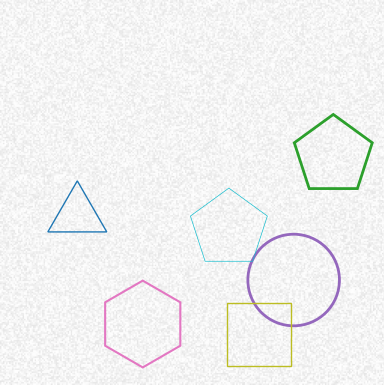[{"shape": "triangle", "thickness": 1, "radius": 0.44, "center": [0.201, 0.442]}, {"shape": "pentagon", "thickness": 2, "radius": 0.53, "center": [0.866, 0.596]}, {"shape": "circle", "thickness": 2, "radius": 0.59, "center": [0.763, 0.273]}, {"shape": "hexagon", "thickness": 1.5, "radius": 0.56, "center": [0.371, 0.158]}, {"shape": "square", "thickness": 1, "radius": 0.41, "center": [0.673, 0.132]}, {"shape": "pentagon", "thickness": 0.5, "radius": 0.53, "center": [0.594, 0.406]}]